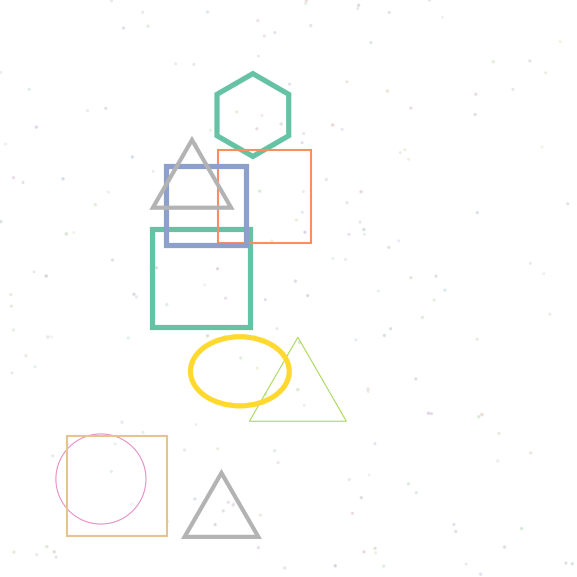[{"shape": "square", "thickness": 2.5, "radius": 0.42, "center": [0.348, 0.518]}, {"shape": "hexagon", "thickness": 2.5, "radius": 0.36, "center": [0.438, 0.8]}, {"shape": "square", "thickness": 1, "radius": 0.4, "center": [0.458, 0.659]}, {"shape": "square", "thickness": 2.5, "radius": 0.34, "center": [0.357, 0.643]}, {"shape": "circle", "thickness": 0.5, "radius": 0.39, "center": [0.175, 0.17]}, {"shape": "triangle", "thickness": 0.5, "radius": 0.48, "center": [0.516, 0.318]}, {"shape": "oval", "thickness": 2.5, "radius": 0.43, "center": [0.415, 0.356]}, {"shape": "square", "thickness": 1, "radius": 0.43, "center": [0.203, 0.158]}, {"shape": "triangle", "thickness": 2, "radius": 0.37, "center": [0.383, 0.106]}, {"shape": "triangle", "thickness": 2, "radius": 0.39, "center": [0.332, 0.679]}]